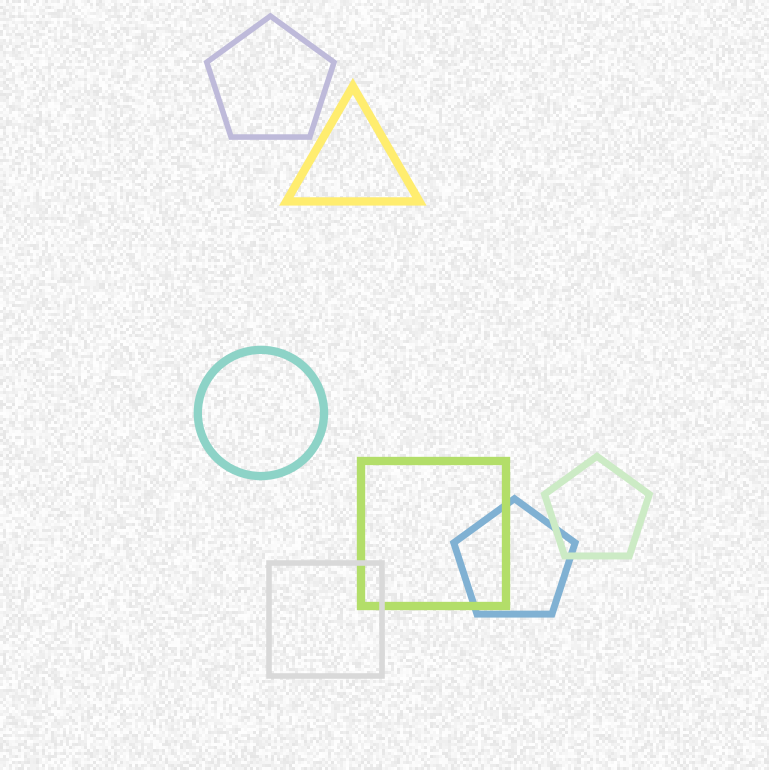[{"shape": "circle", "thickness": 3, "radius": 0.41, "center": [0.339, 0.464]}, {"shape": "pentagon", "thickness": 2, "radius": 0.43, "center": [0.351, 0.892]}, {"shape": "pentagon", "thickness": 2.5, "radius": 0.41, "center": [0.668, 0.269]}, {"shape": "square", "thickness": 3, "radius": 0.47, "center": [0.564, 0.307]}, {"shape": "square", "thickness": 2, "radius": 0.37, "center": [0.423, 0.195]}, {"shape": "pentagon", "thickness": 2.5, "radius": 0.36, "center": [0.775, 0.336]}, {"shape": "triangle", "thickness": 3, "radius": 0.5, "center": [0.458, 0.788]}]